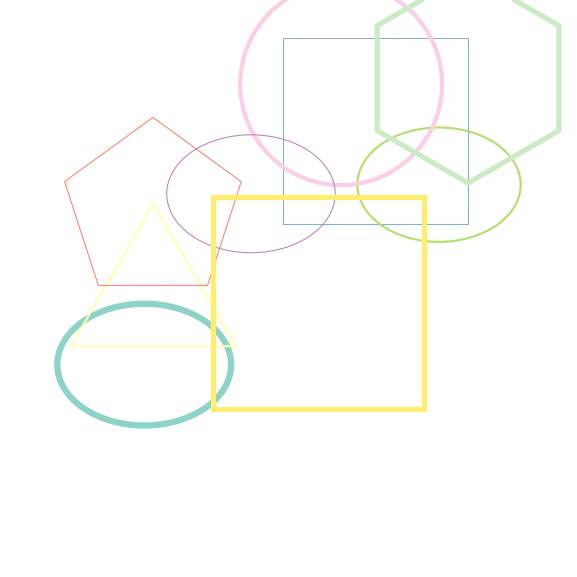[{"shape": "oval", "thickness": 3, "radius": 0.75, "center": [0.25, 0.368]}, {"shape": "triangle", "thickness": 1, "radius": 0.82, "center": [0.265, 0.482]}, {"shape": "pentagon", "thickness": 0.5, "radius": 0.8, "center": [0.265, 0.635]}, {"shape": "square", "thickness": 0.5, "radius": 0.8, "center": [0.65, 0.772]}, {"shape": "oval", "thickness": 1, "radius": 0.71, "center": [0.76, 0.679]}, {"shape": "circle", "thickness": 2, "radius": 0.87, "center": [0.591, 0.853]}, {"shape": "oval", "thickness": 0.5, "radius": 0.73, "center": [0.435, 0.664]}, {"shape": "hexagon", "thickness": 2.5, "radius": 0.91, "center": [0.811, 0.864]}, {"shape": "square", "thickness": 2.5, "radius": 0.92, "center": [0.552, 0.475]}]